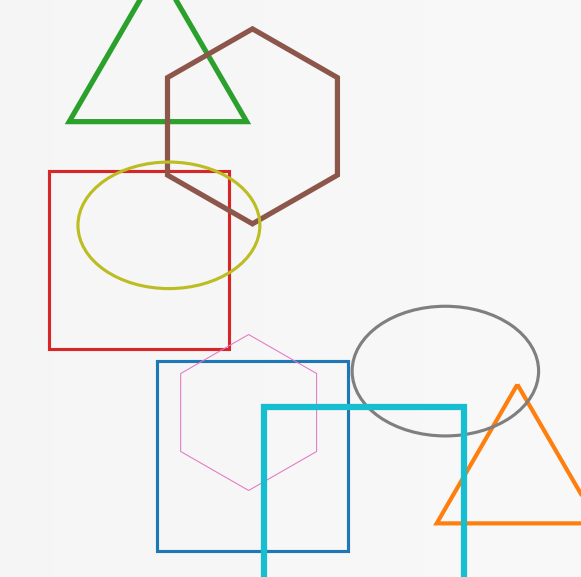[{"shape": "square", "thickness": 1.5, "radius": 0.82, "center": [0.434, 0.21]}, {"shape": "triangle", "thickness": 2, "radius": 0.8, "center": [0.89, 0.173]}, {"shape": "triangle", "thickness": 2.5, "radius": 0.88, "center": [0.272, 0.877]}, {"shape": "square", "thickness": 1.5, "radius": 0.77, "center": [0.239, 0.549]}, {"shape": "hexagon", "thickness": 2.5, "radius": 0.84, "center": [0.434, 0.78]}, {"shape": "hexagon", "thickness": 0.5, "radius": 0.68, "center": [0.428, 0.285]}, {"shape": "oval", "thickness": 1.5, "radius": 0.8, "center": [0.766, 0.357]}, {"shape": "oval", "thickness": 1.5, "radius": 0.78, "center": [0.291, 0.609]}, {"shape": "square", "thickness": 3, "radius": 0.86, "center": [0.627, 0.123]}]